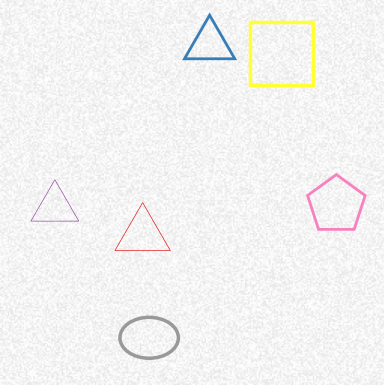[{"shape": "triangle", "thickness": 0.5, "radius": 0.42, "center": [0.371, 0.391]}, {"shape": "triangle", "thickness": 2, "radius": 0.38, "center": [0.545, 0.885]}, {"shape": "triangle", "thickness": 0.5, "radius": 0.36, "center": [0.143, 0.462]}, {"shape": "square", "thickness": 2.5, "radius": 0.41, "center": [0.731, 0.861]}, {"shape": "pentagon", "thickness": 2, "radius": 0.39, "center": [0.874, 0.468]}, {"shape": "oval", "thickness": 2.5, "radius": 0.38, "center": [0.387, 0.123]}]